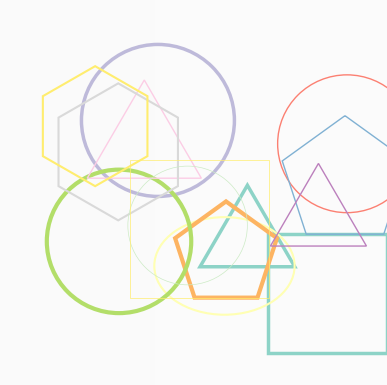[{"shape": "triangle", "thickness": 2.5, "radius": 0.71, "center": [0.638, 0.378]}, {"shape": "square", "thickness": 2.5, "radius": 0.77, "center": [0.846, 0.237]}, {"shape": "oval", "thickness": 1.5, "radius": 0.91, "center": [0.579, 0.309]}, {"shape": "circle", "thickness": 2.5, "radius": 0.99, "center": [0.408, 0.687]}, {"shape": "circle", "thickness": 1, "radius": 0.89, "center": [0.895, 0.627]}, {"shape": "pentagon", "thickness": 1, "radius": 0.85, "center": [0.89, 0.529]}, {"shape": "pentagon", "thickness": 3, "radius": 0.69, "center": [0.583, 0.339]}, {"shape": "circle", "thickness": 3, "radius": 0.93, "center": [0.307, 0.373]}, {"shape": "triangle", "thickness": 1, "radius": 0.85, "center": [0.372, 0.622]}, {"shape": "hexagon", "thickness": 1.5, "radius": 0.89, "center": [0.305, 0.606]}, {"shape": "triangle", "thickness": 1, "radius": 0.72, "center": [0.822, 0.432]}, {"shape": "circle", "thickness": 0.5, "radius": 0.77, "center": [0.484, 0.414]}, {"shape": "hexagon", "thickness": 1.5, "radius": 0.78, "center": [0.246, 0.672]}, {"shape": "square", "thickness": 0.5, "radius": 0.9, "center": [0.514, 0.405]}]